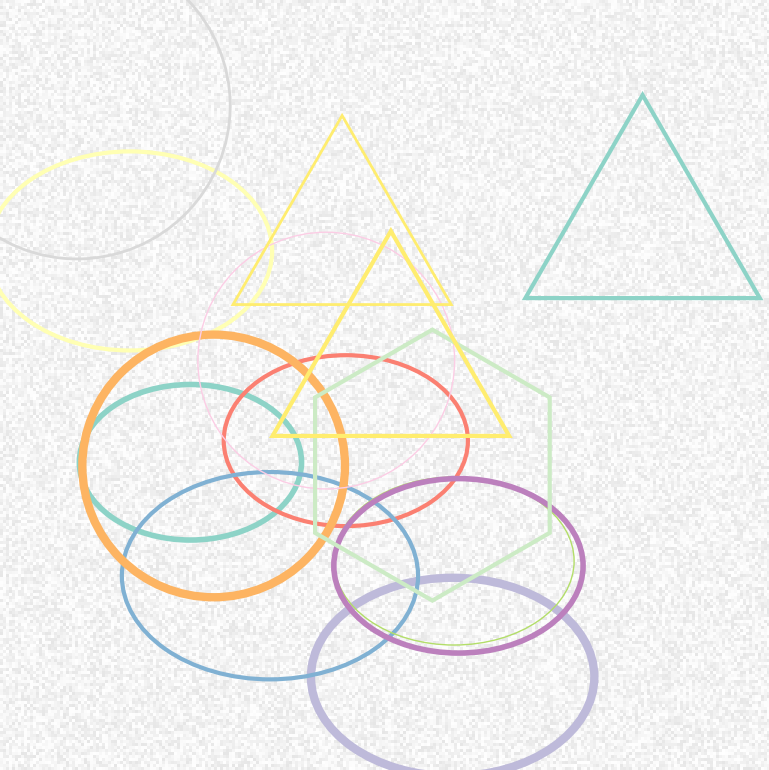[{"shape": "triangle", "thickness": 1.5, "radius": 0.88, "center": [0.835, 0.701]}, {"shape": "oval", "thickness": 2, "radius": 0.72, "center": [0.247, 0.4]}, {"shape": "oval", "thickness": 1.5, "radius": 0.92, "center": [0.169, 0.674]}, {"shape": "oval", "thickness": 3, "radius": 0.92, "center": [0.588, 0.121]}, {"shape": "oval", "thickness": 1.5, "radius": 0.79, "center": [0.449, 0.428]}, {"shape": "oval", "thickness": 1.5, "radius": 0.96, "center": [0.351, 0.252]}, {"shape": "circle", "thickness": 3, "radius": 0.85, "center": [0.277, 0.395]}, {"shape": "oval", "thickness": 0.5, "radius": 0.78, "center": [0.59, 0.271]}, {"shape": "circle", "thickness": 0.5, "radius": 0.83, "center": [0.424, 0.532]}, {"shape": "circle", "thickness": 1, "radius": 0.99, "center": [0.1, 0.863]}, {"shape": "oval", "thickness": 2, "radius": 0.81, "center": [0.595, 0.265]}, {"shape": "hexagon", "thickness": 1.5, "radius": 0.88, "center": [0.562, 0.396]}, {"shape": "triangle", "thickness": 1.5, "radius": 0.89, "center": [0.508, 0.523]}, {"shape": "triangle", "thickness": 1, "radius": 0.82, "center": [0.444, 0.686]}]